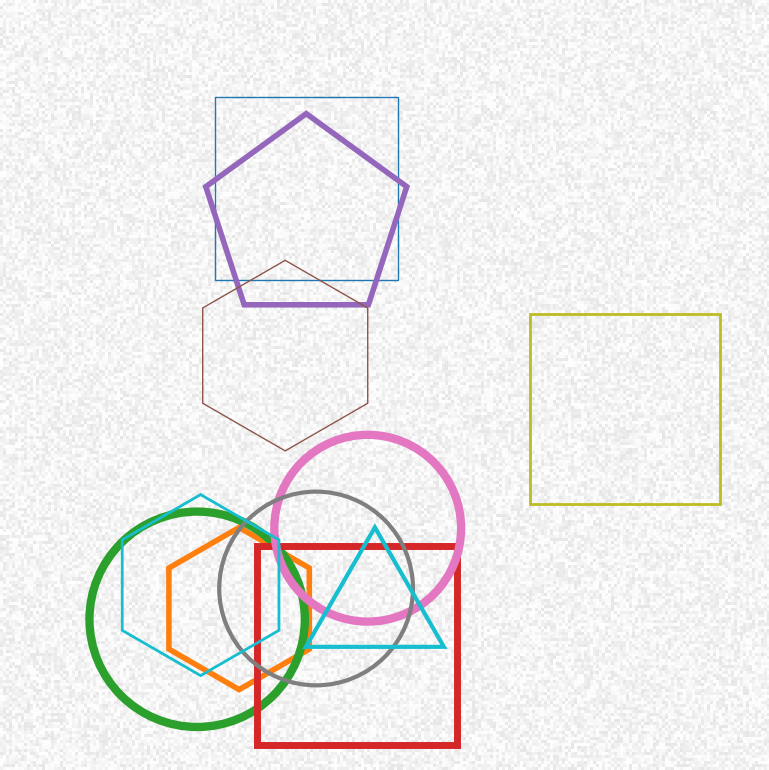[{"shape": "square", "thickness": 0.5, "radius": 0.59, "center": [0.398, 0.755]}, {"shape": "hexagon", "thickness": 2, "radius": 0.53, "center": [0.311, 0.21]}, {"shape": "circle", "thickness": 3, "radius": 0.7, "center": [0.256, 0.196]}, {"shape": "square", "thickness": 2.5, "radius": 0.65, "center": [0.464, 0.162]}, {"shape": "pentagon", "thickness": 2, "radius": 0.69, "center": [0.398, 0.715]}, {"shape": "hexagon", "thickness": 0.5, "radius": 0.62, "center": [0.37, 0.538]}, {"shape": "circle", "thickness": 3, "radius": 0.61, "center": [0.478, 0.314]}, {"shape": "circle", "thickness": 1.5, "radius": 0.63, "center": [0.411, 0.236]}, {"shape": "square", "thickness": 1, "radius": 0.62, "center": [0.812, 0.469]}, {"shape": "hexagon", "thickness": 1, "radius": 0.59, "center": [0.261, 0.24]}, {"shape": "triangle", "thickness": 1.5, "radius": 0.52, "center": [0.487, 0.212]}]